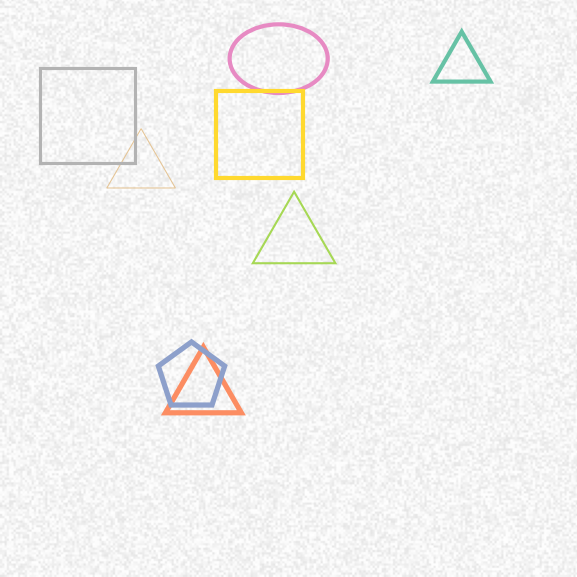[{"shape": "triangle", "thickness": 2, "radius": 0.29, "center": [0.8, 0.887]}, {"shape": "triangle", "thickness": 2.5, "radius": 0.38, "center": [0.352, 0.322]}, {"shape": "pentagon", "thickness": 2.5, "radius": 0.3, "center": [0.332, 0.347]}, {"shape": "oval", "thickness": 2, "radius": 0.42, "center": [0.483, 0.898]}, {"shape": "triangle", "thickness": 1, "radius": 0.41, "center": [0.509, 0.585]}, {"shape": "square", "thickness": 2, "radius": 0.38, "center": [0.449, 0.765]}, {"shape": "triangle", "thickness": 0.5, "radius": 0.34, "center": [0.244, 0.708]}, {"shape": "square", "thickness": 1.5, "radius": 0.41, "center": [0.151, 0.799]}]